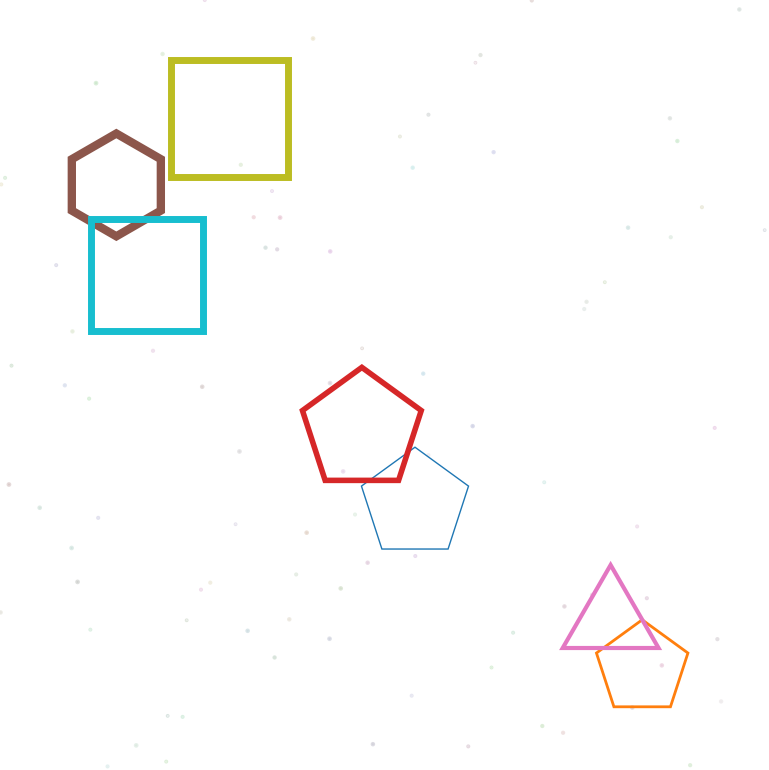[{"shape": "pentagon", "thickness": 0.5, "radius": 0.37, "center": [0.539, 0.346]}, {"shape": "pentagon", "thickness": 1, "radius": 0.31, "center": [0.834, 0.133]}, {"shape": "pentagon", "thickness": 2, "radius": 0.41, "center": [0.47, 0.442]}, {"shape": "hexagon", "thickness": 3, "radius": 0.33, "center": [0.151, 0.76]}, {"shape": "triangle", "thickness": 1.5, "radius": 0.36, "center": [0.793, 0.194]}, {"shape": "square", "thickness": 2.5, "radius": 0.38, "center": [0.298, 0.846]}, {"shape": "square", "thickness": 2.5, "radius": 0.36, "center": [0.191, 0.642]}]